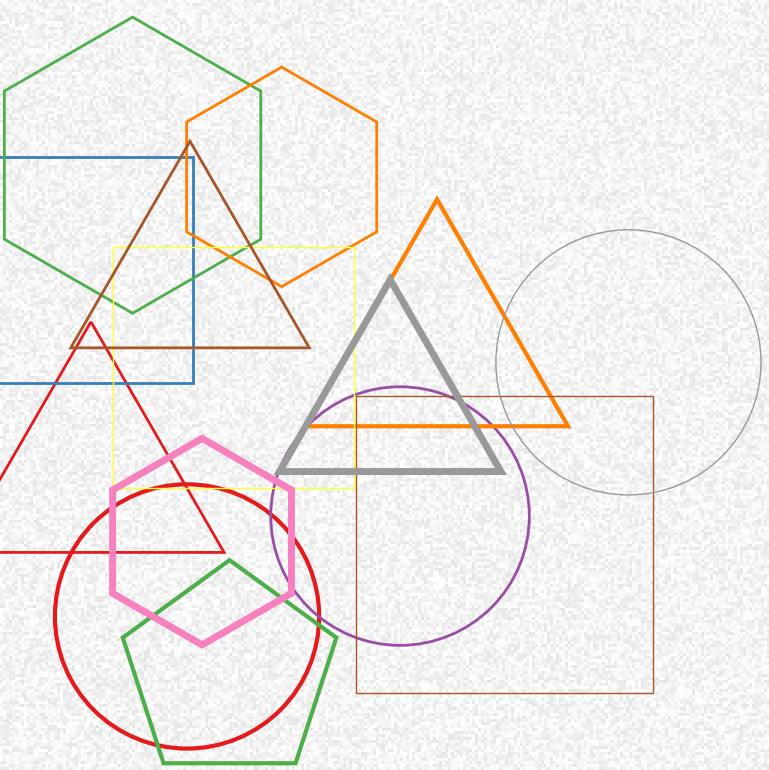[{"shape": "triangle", "thickness": 1, "radius": 1.0, "center": [0.118, 0.382]}, {"shape": "circle", "thickness": 1.5, "radius": 0.86, "center": [0.243, 0.199]}, {"shape": "square", "thickness": 1, "radius": 0.73, "center": [0.105, 0.649]}, {"shape": "pentagon", "thickness": 1.5, "radius": 0.73, "center": [0.298, 0.127]}, {"shape": "hexagon", "thickness": 1, "radius": 0.96, "center": [0.172, 0.786]}, {"shape": "circle", "thickness": 1, "radius": 0.84, "center": [0.52, 0.33]}, {"shape": "hexagon", "thickness": 1, "radius": 0.71, "center": [0.366, 0.77]}, {"shape": "triangle", "thickness": 1.5, "radius": 0.98, "center": [0.568, 0.545]}, {"shape": "square", "thickness": 0.5, "radius": 0.78, "center": [0.303, 0.523]}, {"shape": "triangle", "thickness": 1, "radius": 0.89, "center": [0.247, 0.638]}, {"shape": "square", "thickness": 0.5, "radius": 0.96, "center": [0.655, 0.293]}, {"shape": "hexagon", "thickness": 2.5, "radius": 0.67, "center": [0.262, 0.297]}, {"shape": "circle", "thickness": 0.5, "radius": 0.86, "center": [0.816, 0.529]}, {"shape": "triangle", "thickness": 2.5, "radius": 0.83, "center": [0.507, 0.471]}]